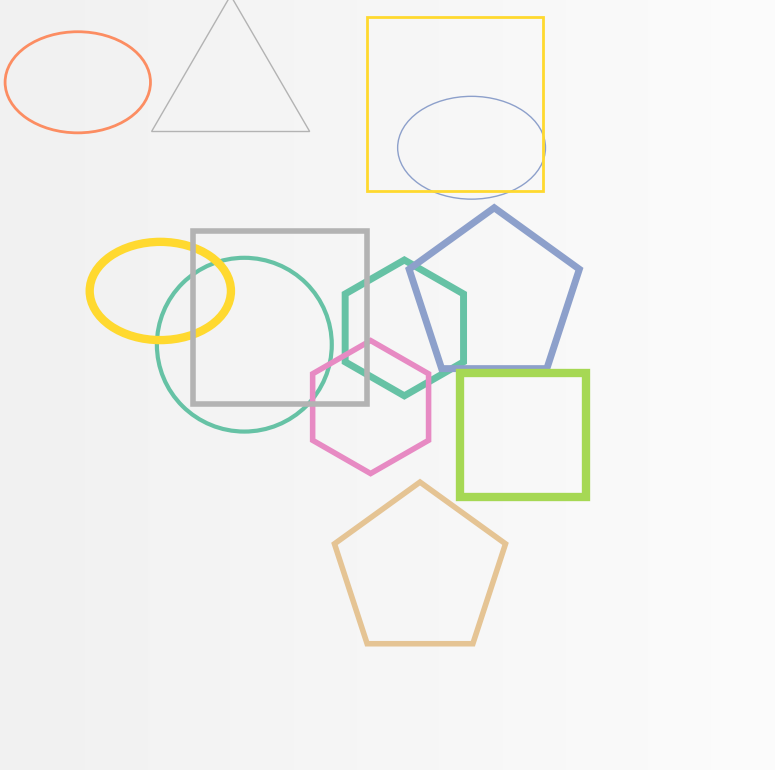[{"shape": "circle", "thickness": 1.5, "radius": 0.56, "center": [0.315, 0.552]}, {"shape": "hexagon", "thickness": 2.5, "radius": 0.44, "center": [0.522, 0.574]}, {"shape": "oval", "thickness": 1, "radius": 0.47, "center": [0.1, 0.893]}, {"shape": "pentagon", "thickness": 2.5, "radius": 0.58, "center": [0.638, 0.615]}, {"shape": "oval", "thickness": 0.5, "radius": 0.48, "center": [0.608, 0.808]}, {"shape": "hexagon", "thickness": 2, "radius": 0.43, "center": [0.478, 0.471]}, {"shape": "square", "thickness": 3, "radius": 0.4, "center": [0.675, 0.435]}, {"shape": "square", "thickness": 1, "radius": 0.57, "center": [0.587, 0.865]}, {"shape": "oval", "thickness": 3, "radius": 0.46, "center": [0.207, 0.622]}, {"shape": "pentagon", "thickness": 2, "radius": 0.58, "center": [0.542, 0.258]}, {"shape": "triangle", "thickness": 0.5, "radius": 0.59, "center": [0.298, 0.888]}, {"shape": "square", "thickness": 2, "radius": 0.56, "center": [0.361, 0.588]}]